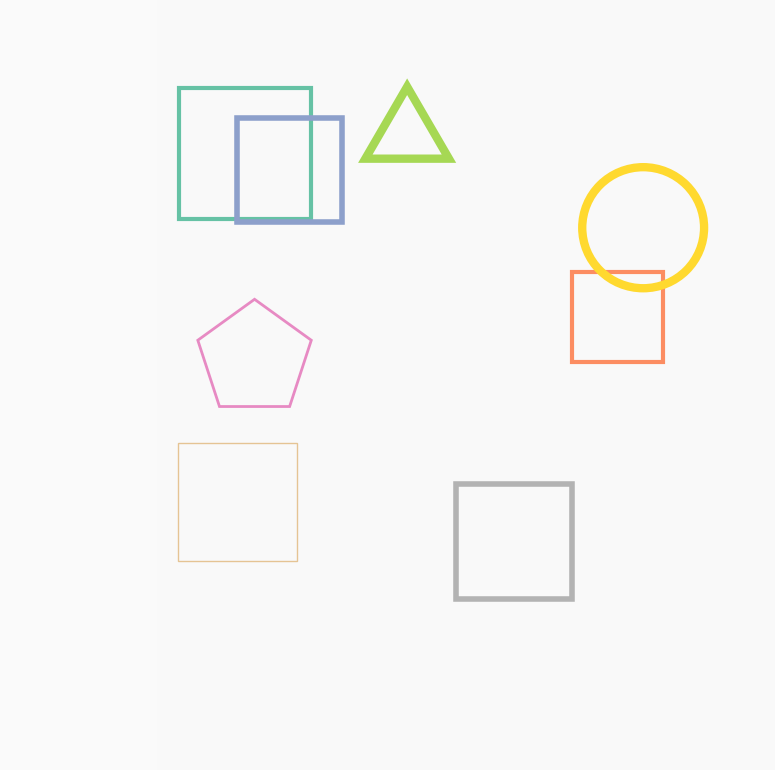[{"shape": "square", "thickness": 1.5, "radius": 0.43, "center": [0.316, 0.801]}, {"shape": "square", "thickness": 1.5, "radius": 0.29, "center": [0.797, 0.588]}, {"shape": "square", "thickness": 2, "radius": 0.34, "center": [0.374, 0.78]}, {"shape": "pentagon", "thickness": 1, "radius": 0.38, "center": [0.328, 0.534]}, {"shape": "triangle", "thickness": 3, "radius": 0.31, "center": [0.525, 0.825]}, {"shape": "circle", "thickness": 3, "radius": 0.39, "center": [0.83, 0.704]}, {"shape": "square", "thickness": 0.5, "radius": 0.38, "center": [0.307, 0.348]}, {"shape": "square", "thickness": 2, "radius": 0.37, "center": [0.664, 0.297]}]